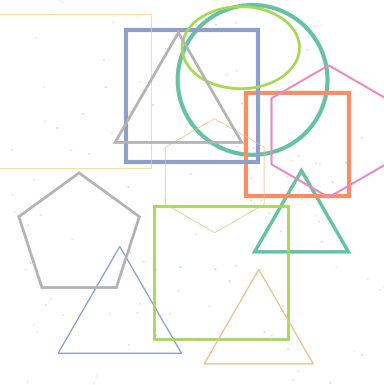[{"shape": "circle", "thickness": 3, "radius": 0.97, "center": [0.656, 0.792]}, {"shape": "triangle", "thickness": 2.5, "radius": 0.7, "center": [0.783, 0.416]}, {"shape": "square", "thickness": 3, "radius": 0.67, "center": [0.774, 0.625]}, {"shape": "triangle", "thickness": 1, "radius": 0.93, "center": [0.311, 0.175]}, {"shape": "square", "thickness": 3, "radius": 0.86, "center": [0.5, 0.75]}, {"shape": "hexagon", "thickness": 1.5, "radius": 0.86, "center": [0.854, 0.659]}, {"shape": "oval", "thickness": 2, "radius": 0.76, "center": [0.625, 0.876]}, {"shape": "square", "thickness": 2, "radius": 0.87, "center": [0.574, 0.291]}, {"shape": "square", "thickness": 0.5, "radius": 1.0, "center": [0.192, 0.764]}, {"shape": "hexagon", "thickness": 0.5, "radius": 0.74, "center": [0.558, 0.544]}, {"shape": "triangle", "thickness": 1, "radius": 0.82, "center": [0.672, 0.137]}, {"shape": "pentagon", "thickness": 2, "radius": 0.82, "center": [0.205, 0.386]}, {"shape": "triangle", "thickness": 2, "radius": 0.95, "center": [0.463, 0.725]}]